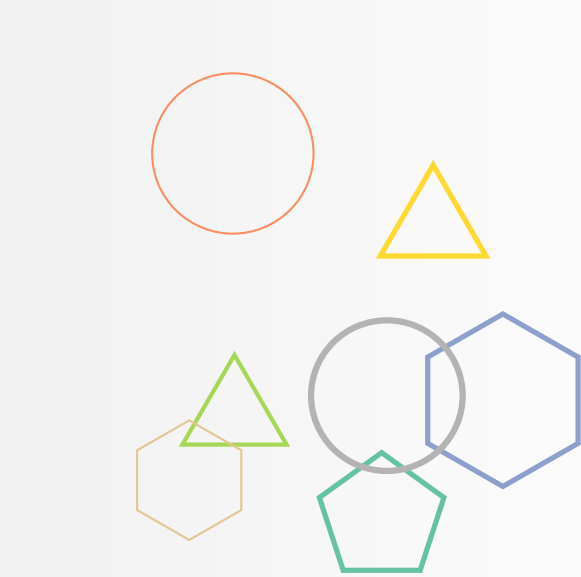[{"shape": "pentagon", "thickness": 2.5, "radius": 0.56, "center": [0.657, 0.103]}, {"shape": "circle", "thickness": 1, "radius": 0.69, "center": [0.401, 0.733]}, {"shape": "hexagon", "thickness": 2.5, "radius": 0.75, "center": [0.865, 0.306]}, {"shape": "triangle", "thickness": 2, "radius": 0.52, "center": [0.403, 0.281]}, {"shape": "triangle", "thickness": 2.5, "radius": 0.53, "center": [0.745, 0.608]}, {"shape": "hexagon", "thickness": 1, "radius": 0.52, "center": [0.326, 0.168]}, {"shape": "circle", "thickness": 3, "radius": 0.65, "center": [0.666, 0.314]}]